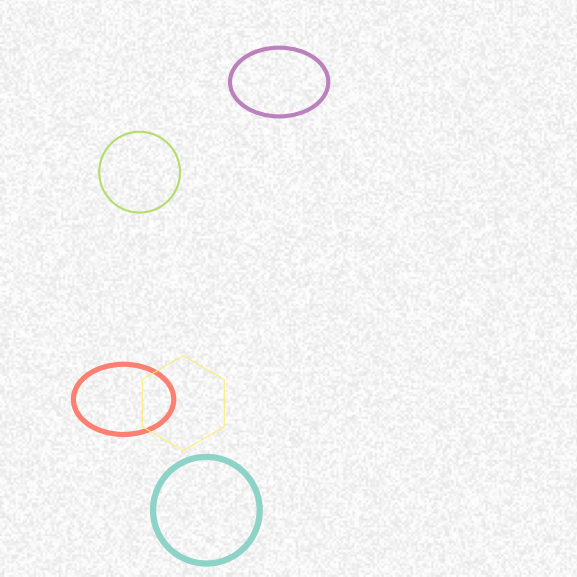[{"shape": "circle", "thickness": 3, "radius": 0.46, "center": [0.357, 0.116]}, {"shape": "oval", "thickness": 2.5, "radius": 0.43, "center": [0.214, 0.308]}, {"shape": "circle", "thickness": 1, "radius": 0.35, "center": [0.242, 0.701]}, {"shape": "oval", "thickness": 2, "radius": 0.43, "center": [0.483, 0.857]}, {"shape": "hexagon", "thickness": 0.5, "radius": 0.41, "center": [0.317, 0.301]}]